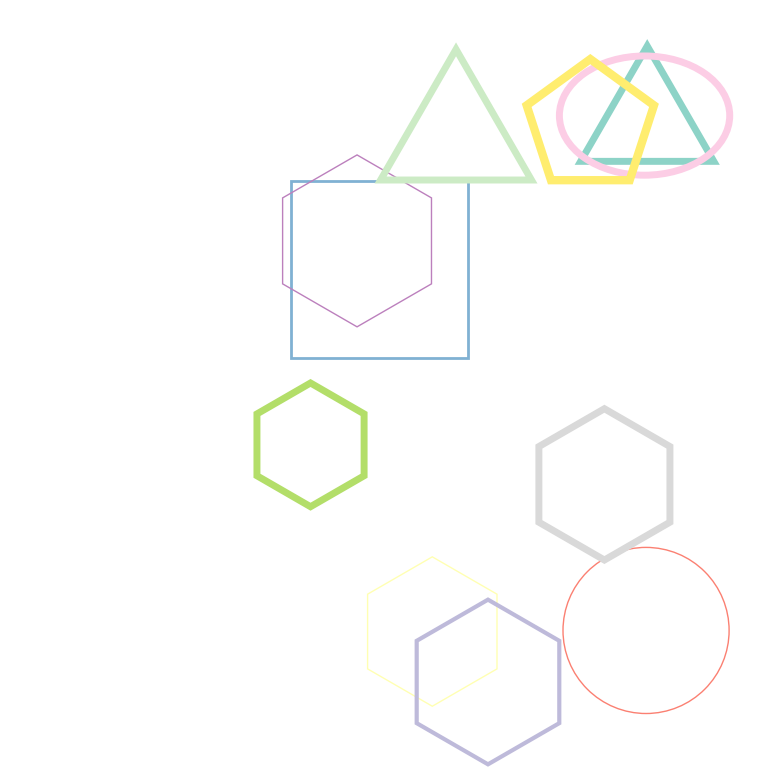[{"shape": "triangle", "thickness": 2.5, "radius": 0.5, "center": [0.841, 0.84]}, {"shape": "hexagon", "thickness": 0.5, "radius": 0.49, "center": [0.561, 0.18]}, {"shape": "hexagon", "thickness": 1.5, "radius": 0.53, "center": [0.634, 0.114]}, {"shape": "circle", "thickness": 0.5, "radius": 0.54, "center": [0.839, 0.181]}, {"shape": "square", "thickness": 1, "radius": 0.57, "center": [0.493, 0.65]}, {"shape": "hexagon", "thickness": 2.5, "radius": 0.4, "center": [0.403, 0.422]}, {"shape": "oval", "thickness": 2.5, "radius": 0.55, "center": [0.837, 0.85]}, {"shape": "hexagon", "thickness": 2.5, "radius": 0.49, "center": [0.785, 0.371]}, {"shape": "hexagon", "thickness": 0.5, "radius": 0.56, "center": [0.464, 0.687]}, {"shape": "triangle", "thickness": 2.5, "radius": 0.57, "center": [0.592, 0.823]}, {"shape": "pentagon", "thickness": 3, "radius": 0.43, "center": [0.767, 0.836]}]